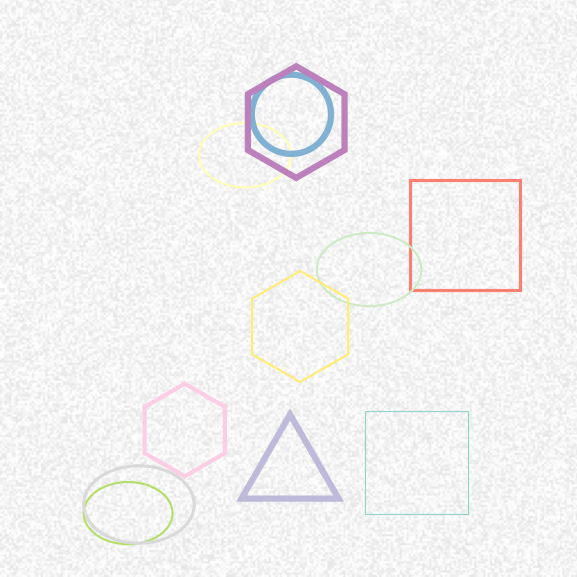[{"shape": "square", "thickness": 0.5, "radius": 0.44, "center": [0.721, 0.199]}, {"shape": "oval", "thickness": 1, "radius": 0.4, "center": [0.424, 0.73]}, {"shape": "triangle", "thickness": 3, "radius": 0.49, "center": [0.502, 0.184]}, {"shape": "square", "thickness": 1.5, "radius": 0.48, "center": [0.806, 0.593]}, {"shape": "circle", "thickness": 3, "radius": 0.34, "center": [0.505, 0.801]}, {"shape": "oval", "thickness": 1, "radius": 0.38, "center": [0.222, 0.111]}, {"shape": "hexagon", "thickness": 2, "radius": 0.4, "center": [0.32, 0.255]}, {"shape": "oval", "thickness": 1.5, "radius": 0.48, "center": [0.241, 0.126]}, {"shape": "hexagon", "thickness": 3, "radius": 0.48, "center": [0.513, 0.788]}, {"shape": "oval", "thickness": 1, "radius": 0.45, "center": [0.639, 0.532]}, {"shape": "hexagon", "thickness": 1, "radius": 0.48, "center": [0.52, 0.434]}]